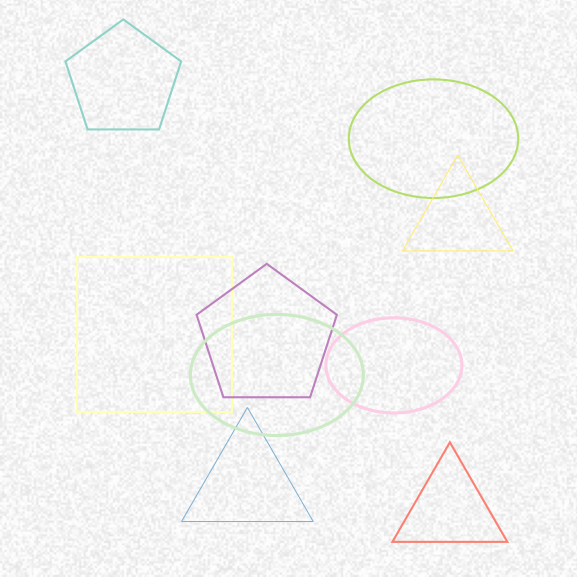[{"shape": "pentagon", "thickness": 1, "radius": 0.53, "center": [0.214, 0.86]}, {"shape": "square", "thickness": 1, "radius": 0.67, "center": [0.268, 0.42]}, {"shape": "triangle", "thickness": 1, "radius": 0.57, "center": [0.779, 0.118]}, {"shape": "triangle", "thickness": 0.5, "radius": 0.66, "center": [0.428, 0.162]}, {"shape": "oval", "thickness": 1, "radius": 0.73, "center": [0.751, 0.759]}, {"shape": "oval", "thickness": 1.5, "radius": 0.59, "center": [0.682, 0.366]}, {"shape": "pentagon", "thickness": 1, "radius": 0.64, "center": [0.462, 0.415]}, {"shape": "oval", "thickness": 1.5, "radius": 0.75, "center": [0.479, 0.35]}, {"shape": "triangle", "thickness": 0.5, "radius": 0.55, "center": [0.793, 0.62]}]